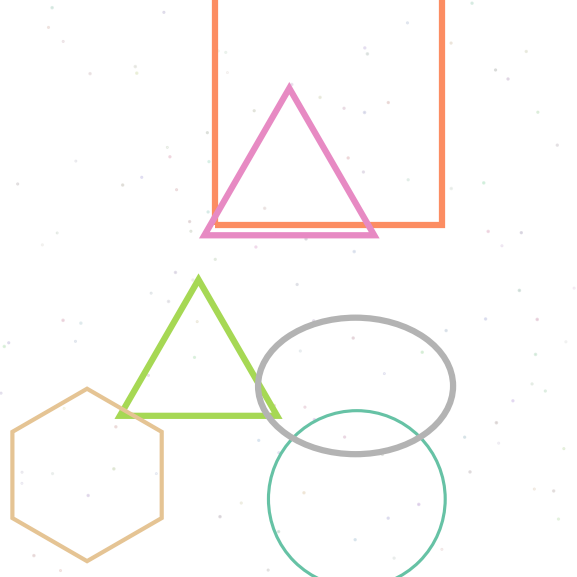[{"shape": "circle", "thickness": 1.5, "radius": 0.77, "center": [0.618, 0.135]}, {"shape": "square", "thickness": 3, "radius": 0.98, "center": [0.569, 0.806]}, {"shape": "triangle", "thickness": 3, "radius": 0.85, "center": [0.501, 0.677]}, {"shape": "triangle", "thickness": 3, "radius": 0.79, "center": [0.344, 0.358]}, {"shape": "hexagon", "thickness": 2, "radius": 0.75, "center": [0.151, 0.177]}, {"shape": "oval", "thickness": 3, "radius": 0.84, "center": [0.616, 0.331]}]